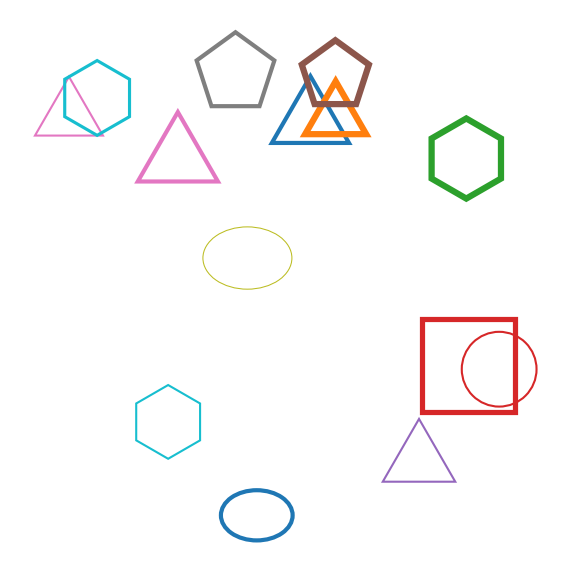[{"shape": "oval", "thickness": 2, "radius": 0.31, "center": [0.445, 0.107]}, {"shape": "triangle", "thickness": 2, "radius": 0.39, "center": [0.538, 0.79]}, {"shape": "triangle", "thickness": 3, "radius": 0.3, "center": [0.581, 0.797]}, {"shape": "hexagon", "thickness": 3, "radius": 0.35, "center": [0.807, 0.725]}, {"shape": "square", "thickness": 2.5, "radius": 0.4, "center": [0.811, 0.366]}, {"shape": "circle", "thickness": 1, "radius": 0.32, "center": [0.864, 0.36]}, {"shape": "triangle", "thickness": 1, "radius": 0.36, "center": [0.726, 0.201]}, {"shape": "pentagon", "thickness": 3, "radius": 0.31, "center": [0.581, 0.868]}, {"shape": "triangle", "thickness": 1, "radius": 0.34, "center": [0.119, 0.798]}, {"shape": "triangle", "thickness": 2, "radius": 0.4, "center": [0.308, 0.725]}, {"shape": "pentagon", "thickness": 2, "radius": 0.35, "center": [0.408, 0.873]}, {"shape": "oval", "thickness": 0.5, "radius": 0.39, "center": [0.428, 0.552]}, {"shape": "hexagon", "thickness": 1.5, "radius": 0.32, "center": [0.168, 0.83]}, {"shape": "hexagon", "thickness": 1, "radius": 0.32, "center": [0.291, 0.269]}]